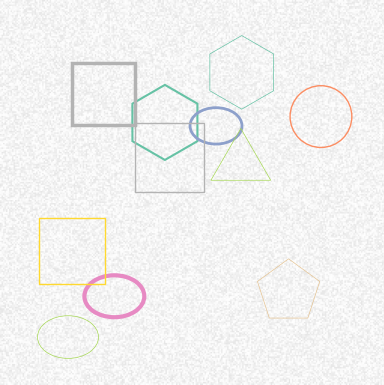[{"shape": "hexagon", "thickness": 1.5, "radius": 0.49, "center": [0.428, 0.682]}, {"shape": "hexagon", "thickness": 0.5, "radius": 0.48, "center": [0.628, 0.812]}, {"shape": "circle", "thickness": 1, "radius": 0.4, "center": [0.834, 0.697]}, {"shape": "oval", "thickness": 2, "radius": 0.34, "center": [0.561, 0.673]}, {"shape": "oval", "thickness": 3, "radius": 0.39, "center": [0.297, 0.23]}, {"shape": "oval", "thickness": 0.5, "radius": 0.4, "center": [0.177, 0.124]}, {"shape": "triangle", "thickness": 0.5, "radius": 0.45, "center": [0.625, 0.577]}, {"shape": "square", "thickness": 1, "radius": 0.43, "center": [0.186, 0.347]}, {"shape": "pentagon", "thickness": 0.5, "radius": 0.43, "center": [0.75, 0.243]}, {"shape": "square", "thickness": 1, "radius": 0.45, "center": [0.441, 0.59]}, {"shape": "square", "thickness": 2.5, "radius": 0.41, "center": [0.269, 0.756]}]